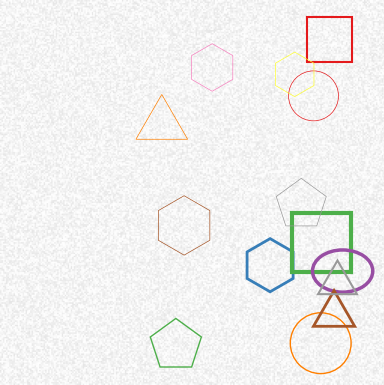[{"shape": "circle", "thickness": 0.5, "radius": 0.32, "center": [0.814, 0.751]}, {"shape": "square", "thickness": 1.5, "radius": 0.29, "center": [0.855, 0.898]}, {"shape": "hexagon", "thickness": 2, "radius": 0.35, "center": [0.702, 0.311]}, {"shape": "square", "thickness": 3, "radius": 0.38, "center": [0.836, 0.37]}, {"shape": "pentagon", "thickness": 1, "radius": 0.35, "center": [0.457, 0.103]}, {"shape": "oval", "thickness": 2.5, "radius": 0.39, "center": [0.89, 0.296]}, {"shape": "triangle", "thickness": 0.5, "radius": 0.39, "center": [0.42, 0.677]}, {"shape": "circle", "thickness": 1, "radius": 0.39, "center": [0.833, 0.109]}, {"shape": "hexagon", "thickness": 0.5, "radius": 0.29, "center": [0.765, 0.807]}, {"shape": "hexagon", "thickness": 0.5, "radius": 0.39, "center": [0.478, 0.414]}, {"shape": "triangle", "thickness": 2, "radius": 0.31, "center": [0.868, 0.183]}, {"shape": "hexagon", "thickness": 0.5, "radius": 0.31, "center": [0.551, 0.825]}, {"shape": "pentagon", "thickness": 0.5, "radius": 0.34, "center": [0.783, 0.468]}, {"shape": "triangle", "thickness": 1.5, "radius": 0.29, "center": [0.877, 0.265]}]